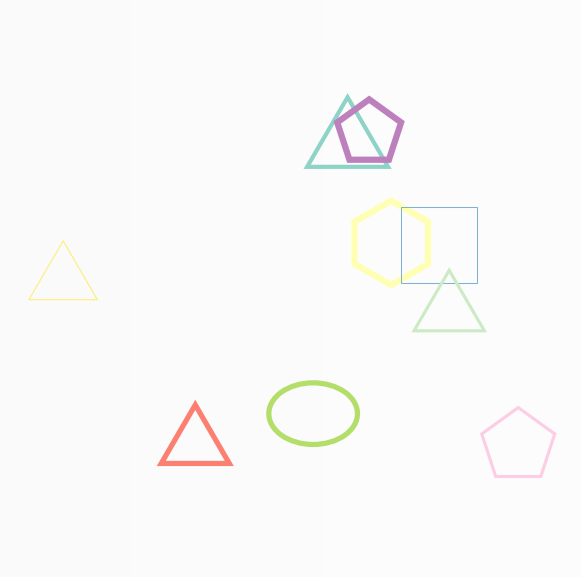[{"shape": "triangle", "thickness": 2, "radius": 0.4, "center": [0.598, 0.75]}, {"shape": "hexagon", "thickness": 3, "radius": 0.37, "center": [0.673, 0.579]}, {"shape": "triangle", "thickness": 2.5, "radius": 0.34, "center": [0.336, 0.23]}, {"shape": "square", "thickness": 0.5, "radius": 0.33, "center": [0.755, 0.575]}, {"shape": "oval", "thickness": 2.5, "radius": 0.38, "center": [0.539, 0.283]}, {"shape": "pentagon", "thickness": 1.5, "radius": 0.33, "center": [0.892, 0.227]}, {"shape": "pentagon", "thickness": 3, "radius": 0.29, "center": [0.635, 0.769]}, {"shape": "triangle", "thickness": 1.5, "radius": 0.35, "center": [0.773, 0.461]}, {"shape": "triangle", "thickness": 0.5, "radius": 0.34, "center": [0.109, 0.514]}]